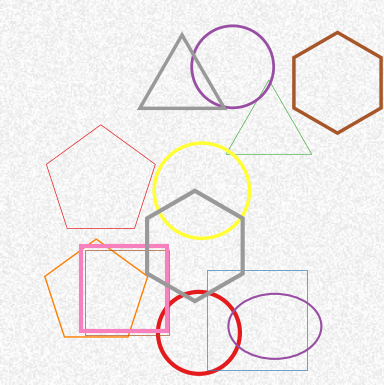[{"shape": "pentagon", "thickness": 0.5, "radius": 0.74, "center": [0.262, 0.527]}, {"shape": "circle", "thickness": 3, "radius": 0.53, "center": [0.517, 0.135]}, {"shape": "square", "thickness": 0.5, "radius": 0.65, "center": [0.668, 0.169]}, {"shape": "triangle", "thickness": 0.5, "radius": 0.64, "center": [0.698, 0.664]}, {"shape": "oval", "thickness": 1.5, "radius": 0.6, "center": [0.714, 0.152]}, {"shape": "circle", "thickness": 2, "radius": 0.53, "center": [0.604, 0.826]}, {"shape": "pentagon", "thickness": 1, "radius": 0.7, "center": [0.25, 0.238]}, {"shape": "circle", "thickness": 2.5, "radius": 0.62, "center": [0.524, 0.505]}, {"shape": "square", "thickness": 0.5, "radius": 0.55, "center": [0.331, 0.24]}, {"shape": "hexagon", "thickness": 2.5, "radius": 0.65, "center": [0.877, 0.785]}, {"shape": "square", "thickness": 3, "radius": 0.55, "center": [0.322, 0.251]}, {"shape": "triangle", "thickness": 2.5, "radius": 0.64, "center": [0.473, 0.782]}, {"shape": "hexagon", "thickness": 3, "radius": 0.72, "center": [0.506, 0.361]}]